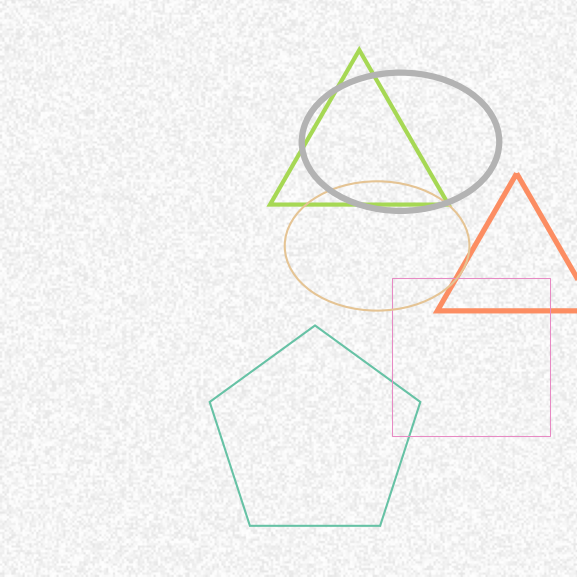[{"shape": "pentagon", "thickness": 1, "radius": 0.96, "center": [0.545, 0.244]}, {"shape": "triangle", "thickness": 2.5, "radius": 0.79, "center": [0.895, 0.54]}, {"shape": "square", "thickness": 0.5, "radius": 0.68, "center": [0.816, 0.381]}, {"shape": "triangle", "thickness": 2, "radius": 0.89, "center": [0.622, 0.734]}, {"shape": "oval", "thickness": 1, "radius": 0.8, "center": [0.653, 0.573]}, {"shape": "oval", "thickness": 3, "radius": 0.86, "center": [0.694, 0.754]}]